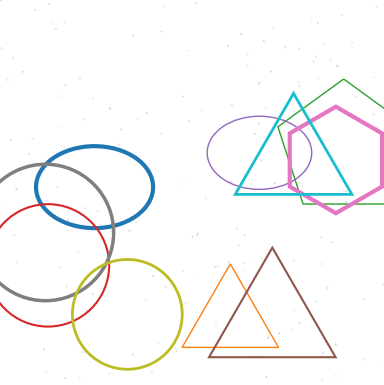[{"shape": "oval", "thickness": 3, "radius": 0.76, "center": [0.246, 0.514]}, {"shape": "triangle", "thickness": 1, "radius": 0.72, "center": [0.598, 0.17]}, {"shape": "pentagon", "thickness": 1, "radius": 0.9, "center": [0.893, 0.615]}, {"shape": "circle", "thickness": 1.5, "radius": 0.79, "center": [0.125, 0.311]}, {"shape": "oval", "thickness": 1, "radius": 0.68, "center": [0.674, 0.603]}, {"shape": "triangle", "thickness": 1.5, "radius": 0.95, "center": [0.707, 0.167]}, {"shape": "hexagon", "thickness": 3, "radius": 0.69, "center": [0.872, 0.585]}, {"shape": "circle", "thickness": 2.5, "radius": 0.89, "center": [0.118, 0.396]}, {"shape": "circle", "thickness": 2, "radius": 0.71, "center": [0.331, 0.183]}, {"shape": "triangle", "thickness": 2, "radius": 0.87, "center": [0.763, 0.583]}]